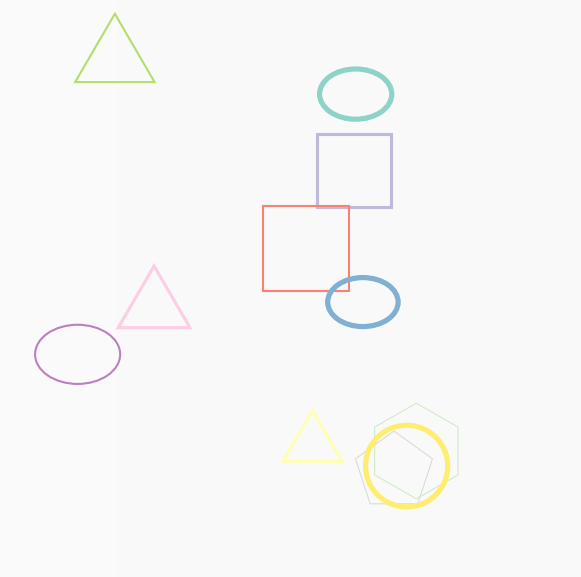[{"shape": "oval", "thickness": 2.5, "radius": 0.31, "center": [0.612, 0.836]}, {"shape": "triangle", "thickness": 1.5, "radius": 0.29, "center": [0.538, 0.23]}, {"shape": "square", "thickness": 1.5, "radius": 0.32, "center": [0.609, 0.703]}, {"shape": "square", "thickness": 1, "radius": 0.37, "center": [0.527, 0.568]}, {"shape": "oval", "thickness": 2.5, "radius": 0.3, "center": [0.624, 0.476]}, {"shape": "triangle", "thickness": 1, "radius": 0.39, "center": [0.198, 0.896]}, {"shape": "triangle", "thickness": 1.5, "radius": 0.36, "center": [0.265, 0.467]}, {"shape": "pentagon", "thickness": 0.5, "radius": 0.35, "center": [0.678, 0.183]}, {"shape": "oval", "thickness": 1, "radius": 0.37, "center": [0.134, 0.386]}, {"shape": "hexagon", "thickness": 0.5, "radius": 0.41, "center": [0.716, 0.218]}, {"shape": "circle", "thickness": 2.5, "radius": 0.35, "center": [0.7, 0.192]}]